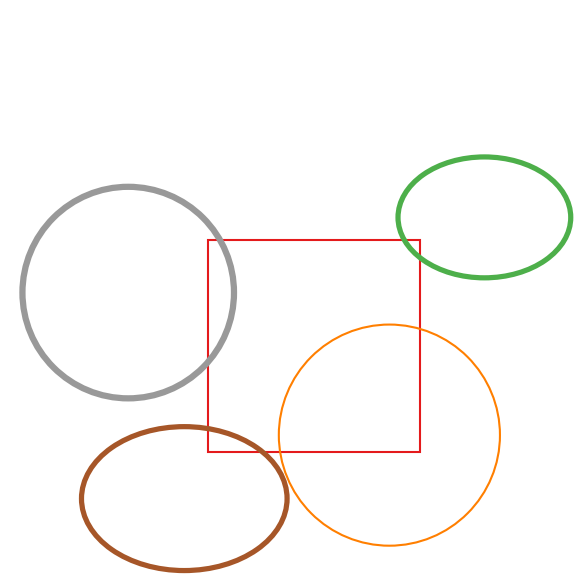[{"shape": "square", "thickness": 1, "radius": 0.92, "center": [0.544, 0.4]}, {"shape": "oval", "thickness": 2.5, "radius": 0.75, "center": [0.839, 0.623]}, {"shape": "circle", "thickness": 1, "radius": 0.96, "center": [0.674, 0.246]}, {"shape": "oval", "thickness": 2.5, "radius": 0.89, "center": [0.319, 0.136]}, {"shape": "circle", "thickness": 3, "radius": 0.92, "center": [0.222, 0.493]}]